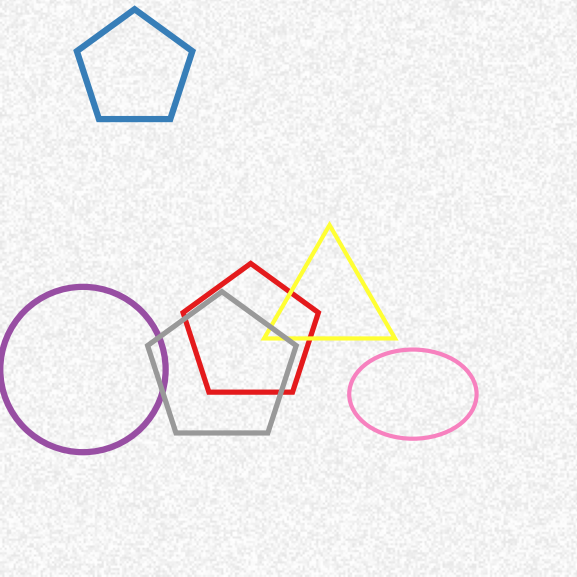[{"shape": "pentagon", "thickness": 2.5, "radius": 0.62, "center": [0.434, 0.42]}, {"shape": "pentagon", "thickness": 3, "radius": 0.53, "center": [0.233, 0.878]}, {"shape": "circle", "thickness": 3, "radius": 0.72, "center": [0.144, 0.359]}, {"shape": "triangle", "thickness": 2, "radius": 0.65, "center": [0.571, 0.479]}, {"shape": "oval", "thickness": 2, "radius": 0.55, "center": [0.715, 0.317]}, {"shape": "pentagon", "thickness": 2.5, "radius": 0.68, "center": [0.384, 0.359]}]